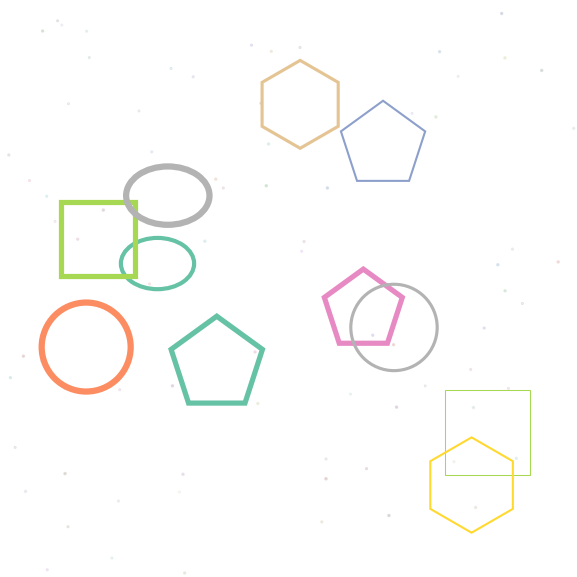[{"shape": "pentagon", "thickness": 2.5, "radius": 0.42, "center": [0.375, 0.368]}, {"shape": "oval", "thickness": 2, "radius": 0.32, "center": [0.273, 0.543]}, {"shape": "circle", "thickness": 3, "radius": 0.39, "center": [0.149, 0.398]}, {"shape": "pentagon", "thickness": 1, "radius": 0.38, "center": [0.663, 0.748]}, {"shape": "pentagon", "thickness": 2.5, "radius": 0.35, "center": [0.629, 0.462]}, {"shape": "square", "thickness": 2.5, "radius": 0.32, "center": [0.17, 0.585]}, {"shape": "square", "thickness": 0.5, "radius": 0.37, "center": [0.844, 0.25]}, {"shape": "hexagon", "thickness": 1, "radius": 0.41, "center": [0.817, 0.159]}, {"shape": "hexagon", "thickness": 1.5, "radius": 0.38, "center": [0.52, 0.818]}, {"shape": "oval", "thickness": 3, "radius": 0.36, "center": [0.291, 0.66]}, {"shape": "circle", "thickness": 1.5, "radius": 0.37, "center": [0.682, 0.432]}]